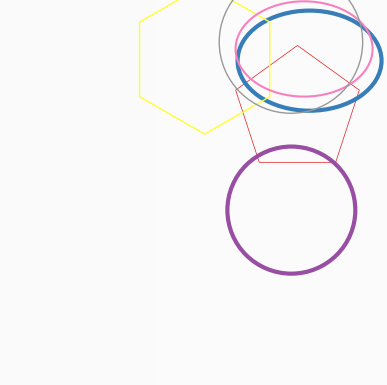[{"shape": "pentagon", "thickness": 0.5, "radius": 0.84, "center": [0.768, 0.714]}, {"shape": "oval", "thickness": 3, "radius": 0.93, "center": [0.799, 0.842]}, {"shape": "circle", "thickness": 3, "radius": 0.83, "center": [0.752, 0.454]}, {"shape": "hexagon", "thickness": 1, "radius": 0.97, "center": [0.528, 0.846]}, {"shape": "oval", "thickness": 1.5, "radius": 0.88, "center": [0.785, 0.873]}, {"shape": "circle", "thickness": 1, "radius": 0.93, "center": [0.751, 0.891]}]